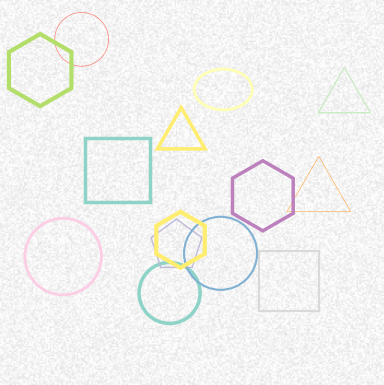[{"shape": "square", "thickness": 2.5, "radius": 0.42, "center": [0.306, 0.558]}, {"shape": "circle", "thickness": 2.5, "radius": 0.4, "center": [0.441, 0.239]}, {"shape": "oval", "thickness": 2, "radius": 0.38, "center": [0.58, 0.768]}, {"shape": "pentagon", "thickness": 1, "radius": 0.35, "center": [0.458, 0.362]}, {"shape": "circle", "thickness": 0.5, "radius": 0.35, "center": [0.212, 0.898]}, {"shape": "circle", "thickness": 1.5, "radius": 0.47, "center": [0.573, 0.342]}, {"shape": "triangle", "thickness": 0.5, "radius": 0.48, "center": [0.828, 0.498]}, {"shape": "hexagon", "thickness": 3, "radius": 0.47, "center": [0.104, 0.818]}, {"shape": "circle", "thickness": 2, "radius": 0.5, "center": [0.164, 0.334]}, {"shape": "square", "thickness": 1.5, "radius": 0.39, "center": [0.751, 0.27]}, {"shape": "hexagon", "thickness": 2.5, "radius": 0.46, "center": [0.683, 0.491]}, {"shape": "triangle", "thickness": 1, "radius": 0.39, "center": [0.894, 0.746]}, {"shape": "hexagon", "thickness": 3, "radius": 0.36, "center": [0.469, 0.377]}, {"shape": "triangle", "thickness": 2.5, "radius": 0.36, "center": [0.471, 0.649]}]